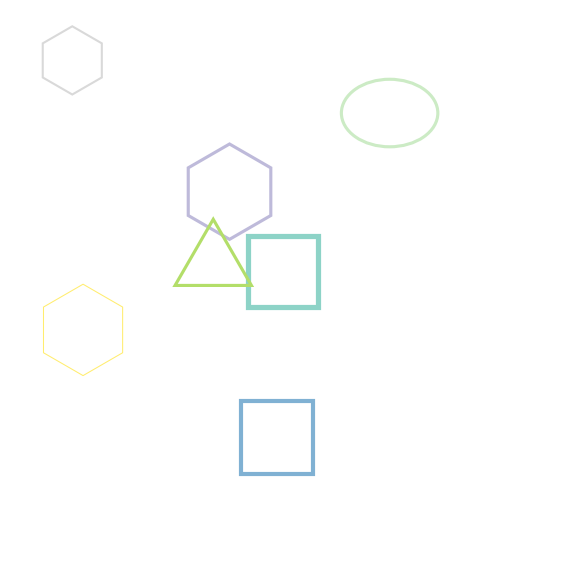[{"shape": "square", "thickness": 2.5, "radius": 0.3, "center": [0.49, 0.529]}, {"shape": "hexagon", "thickness": 1.5, "radius": 0.41, "center": [0.397, 0.667]}, {"shape": "square", "thickness": 2, "radius": 0.31, "center": [0.48, 0.241]}, {"shape": "triangle", "thickness": 1.5, "radius": 0.38, "center": [0.369, 0.543]}, {"shape": "hexagon", "thickness": 1, "radius": 0.3, "center": [0.125, 0.895]}, {"shape": "oval", "thickness": 1.5, "radius": 0.42, "center": [0.675, 0.803]}, {"shape": "hexagon", "thickness": 0.5, "radius": 0.4, "center": [0.144, 0.428]}]